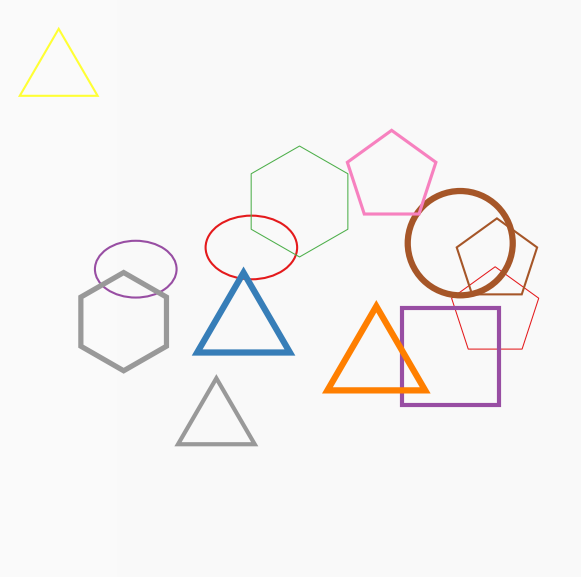[{"shape": "oval", "thickness": 1, "radius": 0.39, "center": [0.432, 0.571]}, {"shape": "pentagon", "thickness": 0.5, "radius": 0.39, "center": [0.852, 0.458]}, {"shape": "triangle", "thickness": 3, "radius": 0.46, "center": [0.419, 0.435]}, {"shape": "hexagon", "thickness": 0.5, "radius": 0.48, "center": [0.515, 0.65]}, {"shape": "square", "thickness": 2, "radius": 0.42, "center": [0.775, 0.382]}, {"shape": "oval", "thickness": 1, "radius": 0.35, "center": [0.234, 0.533]}, {"shape": "triangle", "thickness": 3, "radius": 0.49, "center": [0.647, 0.372]}, {"shape": "triangle", "thickness": 1, "radius": 0.39, "center": [0.101, 0.872]}, {"shape": "circle", "thickness": 3, "radius": 0.45, "center": [0.792, 0.578]}, {"shape": "pentagon", "thickness": 1, "radius": 0.36, "center": [0.855, 0.548]}, {"shape": "pentagon", "thickness": 1.5, "radius": 0.4, "center": [0.674, 0.693]}, {"shape": "hexagon", "thickness": 2.5, "radius": 0.43, "center": [0.213, 0.442]}, {"shape": "triangle", "thickness": 2, "radius": 0.38, "center": [0.372, 0.268]}]